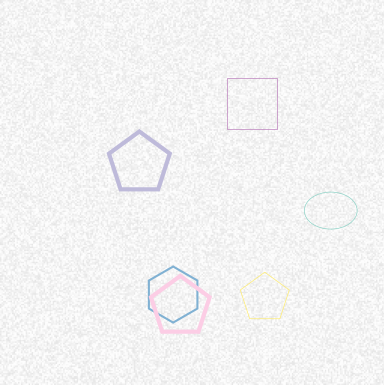[{"shape": "oval", "thickness": 0.5, "radius": 0.34, "center": [0.859, 0.453]}, {"shape": "pentagon", "thickness": 3, "radius": 0.42, "center": [0.362, 0.575]}, {"shape": "hexagon", "thickness": 1.5, "radius": 0.36, "center": [0.45, 0.235]}, {"shape": "pentagon", "thickness": 3, "radius": 0.4, "center": [0.468, 0.203]}, {"shape": "square", "thickness": 0.5, "radius": 0.33, "center": [0.654, 0.731]}, {"shape": "pentagon", "thickness": 0.5, "radius": 0.33, "center": [0.688, 0.226]}]